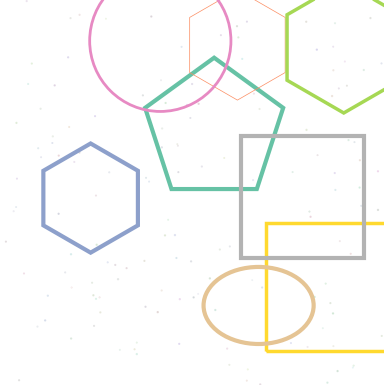[{"shape": "pentagon", "thickness": 3, "radius": 0.94, "center": [0.556, 0.662]}, {"shape": "hexagon", "thickness": 0.5, "radius": 0.72, "center": [0.617, 0.883]}, {"shape": "hexagon", "thickness": 3, "radius": 0.71, "center": [0.235, 0.486]}, {"shape": "circle", "thickness": 2, "radius": 0.92, "center": [0.416, 0.894]}, {"shape": "hexagon", "thickness": 2.5, "radius": 0.85, "center": [0.893, 0.877]}, {"shape": "square", "thickness": 2.5, "radius": 0.84, "center": [0.857, 0.255]}, {"shape": "oval", "thickness": 3, "radius": 0.71, "center": [0.672, 0.207]}, {"shape": "square", "thickness": 3, "radius": 0.8, "center": [0.786, 0.489]}]